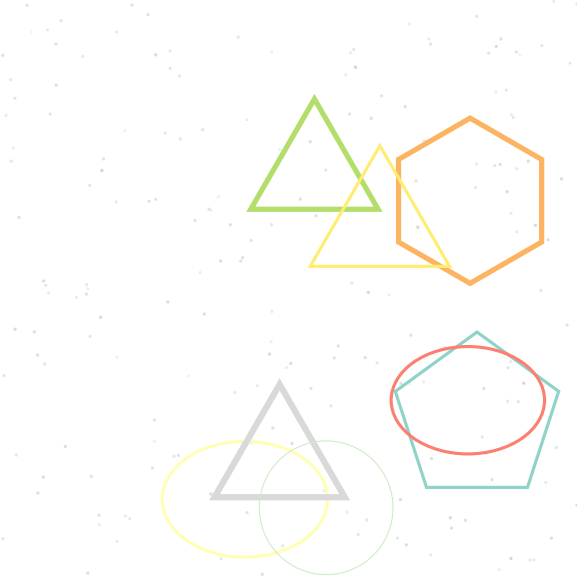[{"shape": "pentagon", "thickness": 1.5, "radius": 0.74, "center": [0.826, 0.275]}, {"shape": "oval", "thickness": 1.5, "radius": 0.72, "center": [0.424, 0.135]}, {"shape": "oval", "thickness": 1.5, "radius": 0.66, "center": [0.81, 0.306]}, {"shape": "hexagon", "thickness": 2.5, "radius": 0.72, "center": [0.814, 0.652]}, {"shape": "triangle", "thickness": 2.5, "radius": 0.64, "center": [0.544, 0.7]}, {"shape": "triangle", "thickness": 3, "radius": 0.65, "center": [0.484, 0.203]}, {"shape": "circle", "thickness": 0.5, "radius": 0.58, "center": [0.565, 0.12]}, {"shape": "triangle", "thickness": 1.5, "radius": 0.7, "center": [0.658, 0.608]}]